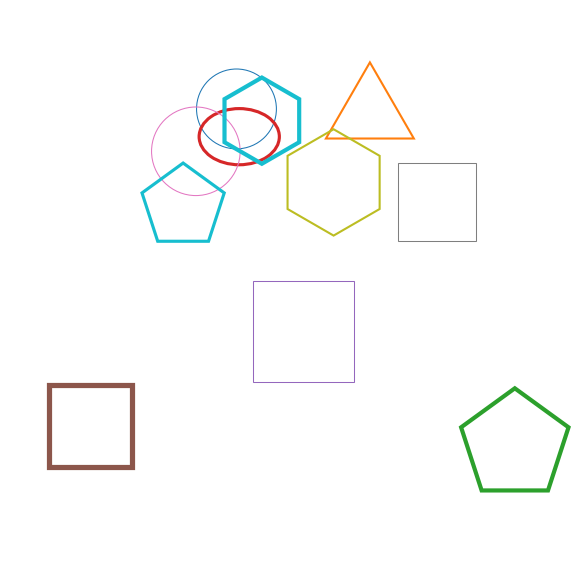[{"shape": "circle", "thickness": 0.5, "radius": 0.35, "center": [0.409, 0.811]}, {"shape": "triangle", "thickness": 1, "radius": 0.44, "center": [0.641, 0.803]}, {"shape": "pentagon", "thickness": 2, "radius": 0.49, "center": [0.891, 0.229]}, {"shape": "oval", "thickness": 1.5, "radius": 0.35, "center": [0.414, 0.762]}, {"shape": "square", "thickness": 0.5, "radius": 0.44, "center": [0.525, 0.425]}, {"shape": "square", "thickness": 2.5, "radius": 0.36, "center": [0.157, 0.261]}, {"shape": "circle", "thickness": 0.5, "radius": 0.38, "center": [0.339, 0.737]}, {"shape": "square", "thickness": 0.5, "radius": 0.34, "center": [0.757, 0.649]}, {"shape": "hexagon", "thickness": 1, "radius": 0.46, "center": [0.578, 0.683]}, {"shape": "hexagon", "thickness": 2, "radius": 0.37, "center": [0.453, 0.79]}, {"shape": "pentagon", "thickness": 1.5, "radius": 0.37, "center": [0.317, 0.642]}]